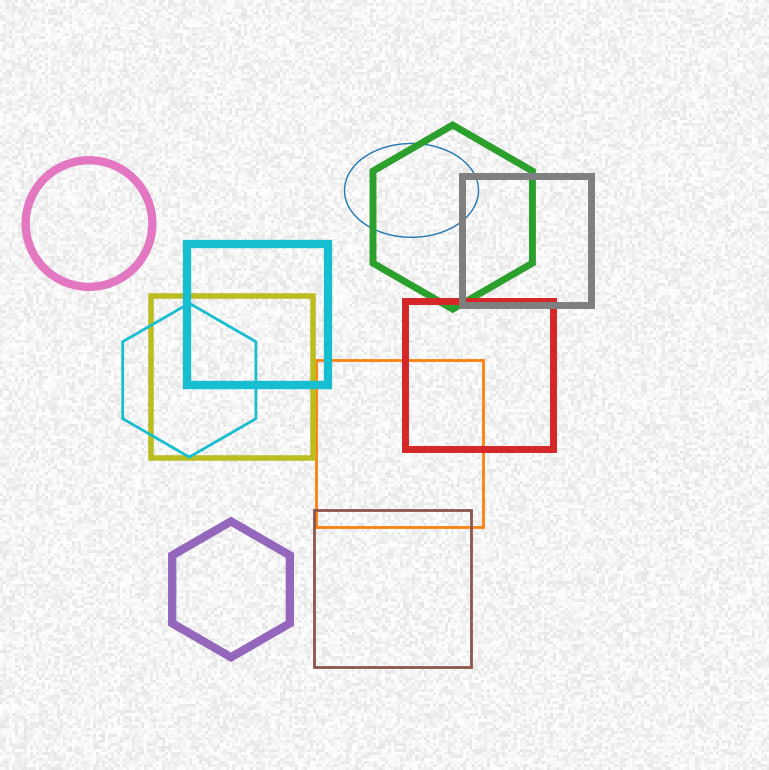[{"shape": "oval", "thickness": 0.5, "radius": 0.44, "center": [0.534, 0.753]}, {"shape": "square", "thickness": 1, "radius": 0.54, "center": [0.519, 0.424]}, {"shape": "hexagon", "thickness": 2.5, "radius": 0.6, "center": [0.588, 0.718]}, {"shape": "square", "thickness": 2.5, "radius": 0.48, "center": [0.622, 0.513]}, {"shape": "hexagon", "thickness": 3, "radius": 0.44, "center": [0.3, 0.235]}, {"shape": "square", "thickness": 1, "radius": 0.51, "center": [0.51, 0.236]}, {"shape": "circle", "thickness": 3, "radius": 0.41, "center": [0.116, 0.71]}, {"shape": "square", "thickness": 2.5, "radius": 0.42, "center": [0.684, 0.688]}, {"shape": "square", "thickness": 2, "radius": 0.53, "center": [0.301, 0.511]}, {"shape": "square", "thickness": 3, "radius": 0.46, "center": [0.334, 0.591]}, {"shape": "hexagon", "thickness": 1, "radius": 0.5, "center": [0.246, 0.506]}]